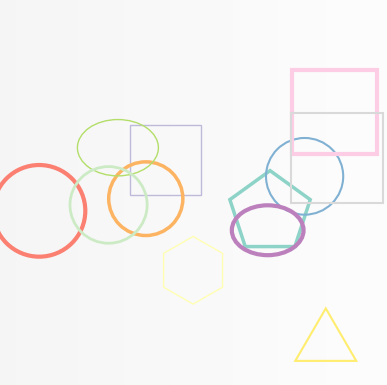[{"shape": "pentagon", "thickness": 2.5, "radius": 0.55, "center": [0.697, 0.448]}, {"shape": "hexagon", "thickness": 1, "radius": 0.44, "center": [0.498, 0.298]}, {"shape": "square", "thickness": 1, "radius": 0.45, "center": [0.427, 0.584]}, {"shape": "circle", "thickness": 3, "radius": 0.6, "center": [0.101, 0.452]}, {"shape": "circle", "thickness": 1.5, "radius": 0.5, "center": [0.786, 0.542]}, {"shape": "circle", "thickness": 2.5, "radius": 0.48, "center": [0.376, 0.484]}, {"shape": "oval", "thickness": 1, "radius": 0.52, "center": [0.304, 0.616]}, {"shape": "square", "thickness": 3, "radius": 0.55, "center": [0.863, 0.709]}, {"shape": "square", "thickness": 1.5, "radius": 0.59, "center": [0.87, 0.589]}, {"shape": "oval", "thickness": 3, "radius": 0.46, "center": [0.691, 0.402]}, {"shape": "circle", "thickness": 2, "radius": 0.5, "center": [0.28, 0.468]}, {"shape": "triangle", "thickness": 1.5, "radius": 0.45, "center": [0.841, 0.108]}]